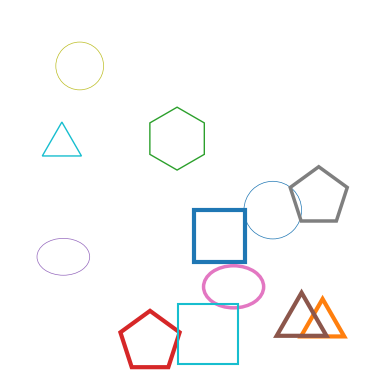[{"shape": "square", "thickness": 3, "radius": 0.34, "center": [0.57, 0.387]}, {"shape": "circle", "thickness": 0.5, "radius": 0.37, "center": [0.709, 0.454]}, {"shape": "triangle", "thickness": 3, "radius": 0.32, "center": [0.838, 0.159]}, {"shape": "hexagon", "thickness": 1, "radius": 0.41, "center": [0.46, 0.64]}, {"shape": "pentagon", "thickness": 3, "radius": 0.4, "center": [0.39, 0.112]}, {"shape": "oval", "thickness": 0.5, "radius": 0.34, "center": [0.165, 0.333]}, {"shape": "triangle", "thickness": 3, "radius": 0.37, "center": [0.783, 0.165]}, {"shape": "oval", "thickness": 2.5, "radius": 0.39, "center": [0.607, 0.255]}, {"shape": "pentagon", "thickness": 2.5, "radius": 0.39, "center": [0.828, 0.489]}, {"shape": "circle", "thickness": 0.5, "radius": 0.31, "center": [0.207, 0.829]}, {"shape": "triangle", "thickness": 1, "radius": 0.29, "center": [0.161, 0.624]}, {"shape": "square", "thickness": 1.5, "radius": 0.39, "center": [0.541, 0.132]}]